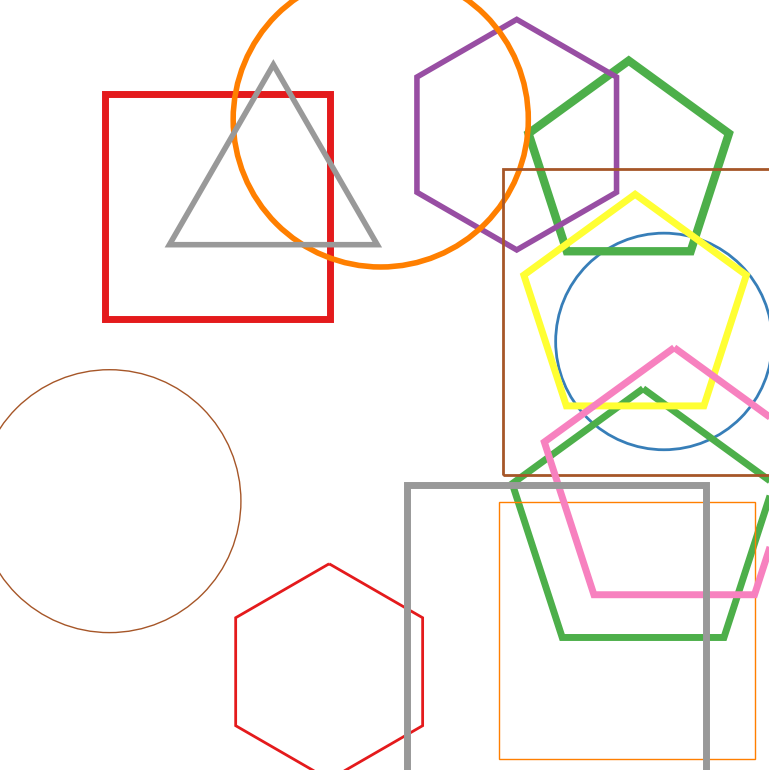[{"shape": "hexagon", "thickness": 1, "radius": 0.7, "center": [0.427, 0.128]}, {"shape": "square", "thickness": 2.5, "radius": 0.73, "center": [0.283, 0.732]}, {"shape": "circle", "thickness": 1, "radius": 0.7, "center": [0.862, 0.557]}, {"shape": "pentagon", "thickness": 3, "radius": 0.68, "center": [0.817, 0.784]}, {"shape": "pentagon", "thickness": 2.5, "radius": 0.89, "center": [0.835, 0.317]}, {"shape": "hexagon", "thickness": 2, "radius": 0.75, "center": [0.671, 0.825]}, {"shape": "square", "thickness": 0.5, "radius": 0.83, "center": [0.814, 0.181]}, {"shape": "circle", "thickness": 2, "radius": 0.96, "center": [0.494, 0.845]}, {"shape": "pentagon", "thickness": 2.5, "radius": 0.76, "center": [0.825, 0.596]}, {"shape": "square", "thickness": 1, "radius": 0.99, "center": [0.852, 0.582]}, {"shape": "circle", "thickness": 0.5, "radius": 0.85, "center": [0.142, 0.349]}, {"shape": "pentagon", "thickness": 2.5, "radius": 0.89, "center": [0.876, 0.371]}, {"shape": "triangle", "thickness": 2, "radius": 0.78, "center": [0.355, 0.76]}, {"shape": "square", "thickness": 2.5, "radius": 0.97, "center": [0.723, 0.176]}]